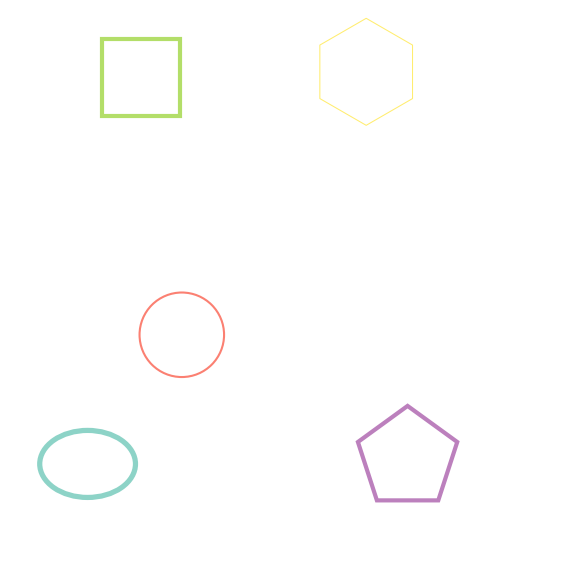[{"shape": "oval", "thickness": 2.5, "radius": 0.41, "center": [0.152, 0.196]}, {"shape": "circle", "thickness": 1, "radius": 0.37, "center": [0.315, 0.419]}, {"shape": "square", "thickness": 2, "radius": 0.34, "center": [0.244, 0.865]}, {"shape": "pentagon", "thickness": 2, "radius": 0.45, "center": [0.706, 0.206]}, {"shape": "hexagon", "thickness": 0.5, "radius": 0.46, "center": [0.634, 0.875]}]